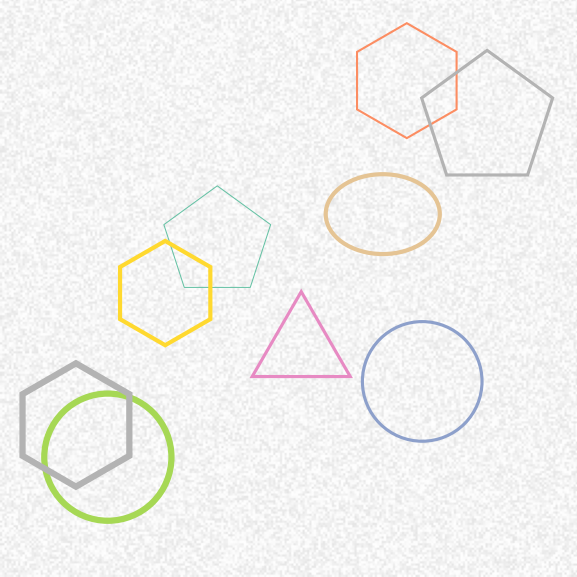[{"shape": "pentagon", "thickness": 0.5, "radius": 0.49, "center": [0.376, 0.58]}, {"shape": "hexagon", "thickness": 1, "radius": 0.5, "center": [0.704, 0.859]}, {"shape": "circle", "thickness": 1.5, "radius": 0.52, "center": [0.731, 0.339]}, {"shape": "triangle", "thickness": 1.5, "radius": 0.49, "center": [0.522, 0.396]}, {"shape": "circle", "thickness": 3, "radius": 0.55, "center": [0.187, 0.208]}, {"shape": "hexagon", "thickness": 2, "radius": 0.45, "center": [0.286, 0.492]}, {"shape": "oval", "thickness": 2, "radius": 0.49, "center": [0.663, 0.628]}, {"shape": "hexagon", "thickness": 3, "radius": 0.53, "center": [0.131, 0.263]}, {"shape": "pentagon", "thickness": 1.5, "radius": 0.6, "center": [0.844, 0.793]}]